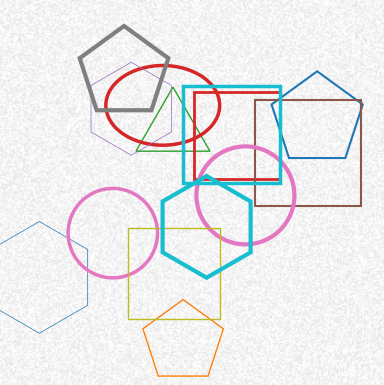[{"shape": "hexagon", "thickness": 0.5, "radius": 0.73, "center": [0.102, 0.28]}, {"shape": "pentagon", "thickness": 1.5, "radius": 0.62, "center": [0.824, 0.69]}, {"shape": "pentagon", "thickness": 1, "radius": 0.55, "center": [0.476, 0.112]}, {"shape": "triangle", "thickness": 1, "radius": 0.55, "center": [0.449, 0.663]}, {"shape": "square", "thickness": 2, "radius": 0.56, "center": [0.616, 0.648]}, {"shape": "oval", "thickness": 2.5, "radius": 0.74, "center": [0.423, 0.726]}, {"shape": "hexagon", "thickness": 0.5, "radius": 0.6, "center": [0.341, 0.718]}, {"shape": "square", "thickness": 1.5, "radius": 0.69, "center": [0.8, 0.602]}, {"shape": "circle", "thickness": 2.5, "radius": 0.58, "center": [0.293, 0.394]}, {"shape": "circle", "thickness": 3, "radius": 0.64, "center": [0.637, 0.493]}, {"shape": "pentagon", "thickness": 3, "radius": 0.6, "center": [0.322, 0.811]}, {"shape": "square", "thickness": 1, "radius": 0.59, "center": [0.452, 0.29]}, {"shape": "hexagon", "thickness": 3, "radius": 0.66, "center": [0.537, 0.411]}, {"shape": "square", "thickness": 2.5, "radius": 0.63, "center": [0.602, 0.651]}]